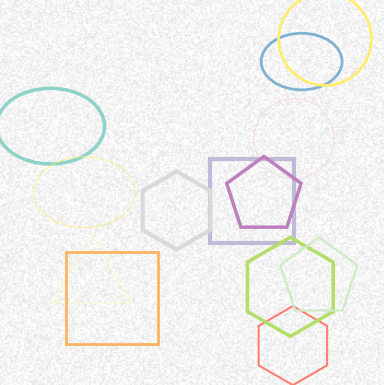[{"shape": "oval", "thickness": 2.5, "radius": 0.7, "center": [0.131, 0.672]}, {"shape": "triangle", "thickness": 0.5, "radius": 0.59, "center": [0.238, 0.273]}, {"shape": "square", "thickness": 3, "radius": 0.54, "center": [0.654, 0.478]}, {"shape": "hexagon", "thickness": 1.5, "radius": 0.51, "center": [0.761, 0.102]}, {"shape": "oval", "thickness": 2, "radius": 0.52, "center": [0.783, 0.84]}, {"shape": "square", "thickness": 2, "radius": 0.6, "center": [0.292, 0.225]}, {"shape": "hexagon", "thickness": 2.5, "radius": 0.64, "center": [0.754, 0.255]}, {"shape": "circle", "thickness": 0.5, "radius": 0.52, "center": [0.764, 0.639]}, {"shape": "hexagon", "thickness": 3, "radius": 0.51, "center": [0.458, 0.453]}, {"shape": "pentagon", "thickness": 2.5, "radius": 0.51, "center": [0.685, 0.492]}, {"shape": "pentagon", "thickness": 1.5, "radius": 0.53, "center": [0.828, 0.279]}, {"shape": "oval", "thickness": 0.5, "radius": 0.66, "center": [0.219, 0.501]}, {"shape": "circle", "thickness": 2, "radius": 0.6, "center": [0.844, 0.899]}]